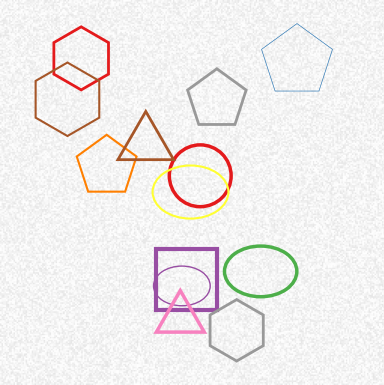[{"shape": "hexagon", "thickness": 2, "radius": 0.41, "center": [0.211, 0.848]}, {"shape": "circle", "thickness": 2.5, "radius": 0.4, "center": [0.52, 0.543]}, {"shape": "pentagon", "thickness": 0.5, "radius": 0.48, "center": [0.771, 0.842]}, {"shape": "oval", "thickness": 2.5, "radius": 0.47, "center": [0.677, 0.295]}, {"shape": "square", "thickness": 3, "radius": 0.4, "center": [0.484, 0.274]}, {"shape": "oval", "thickness": 1, "radius": 0.37, "center": [0.472, 0.257]}, {"shape": "pentagon", "thickness": 1.5, "radius": 0.41, "center": [0.277, 0.568]}, {"shape": "oval", "thickness": 1.5, "radius": 0.49, "center": [0.495, 0.501]}, {"shape": "hexagon", "thickness": 1.5, "radius": 0.48, "center": [0.175, 0.742]}, {"shape": "triangle", "thickness": 2, "radius": 0.42, "center": [0.379, 0.627]}, {"shape": "triangle", "thickness": 2.5, "radius": 0.36, "center": [0.468, 0.173]}, {"shape": "pentagon", "thickness": 2, "radius": 0.4, "center": [0.563, 0.741]}, {"shape": "hexagon", "thickness": 2, "radius": 0.4, "center": [0.615, 0.142]}]